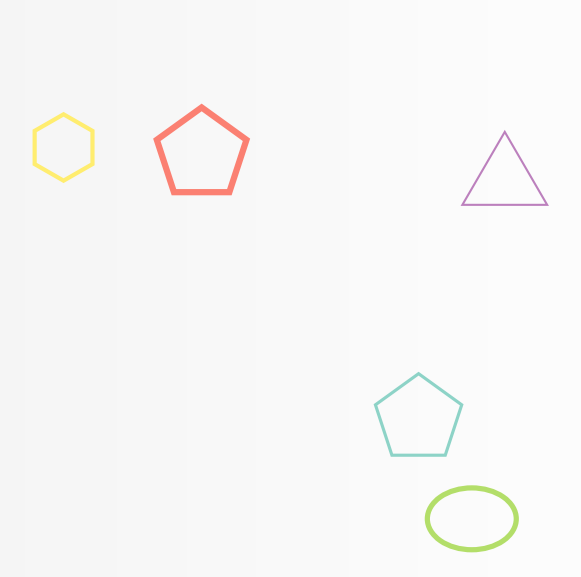[{"shape": "pentagon", "thickness": 1.5, "radius": 0.39, "center": [0.72, 0.274]}, {"shape": "pentagon", "thickness": 3, "radius": 0.41, "center": [0.347, 0.732]}, {"shape": "oval", "thickness": 2.5, "radius": 0.38, "center": [0.812, 0.101]}, {"shape": "triangle", "thickness": 1, "radius": 0.42, "center": [0.868, 0.687]}, {"shape": "hexagon", "thickness": 2, "radius": 0.29, "center": [0.109, 0.744]}]